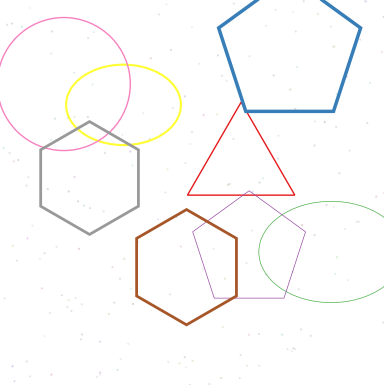[{"shape": "triangle", "thickness": 1, "radius": 0.81, "center": [0.626, 0.574]}, {"shape": "pentagon", "thickness": 2.5, "radius": 0.97, "center": [0.752, 0.867]}, {"shape": "oval", "thickness": 0.5, "radius": 0.94, "center": [0.86, 0.346]}, {"shape": "pentagon", "thickness": 0.5, "radius": 0.77, "center": [0.647, 0.35]}, {"shape": "oval", "thickness": 1.5, "radius": 0.75, "center": [0.321, 0.728]}, {"shape": "hexagon", "thickness": 2, "radius": 0.75, "center": [0.485, 0.306]}, {"shape": "circle", "thickness": 1, "radius": 0.86, "center": [0.166, 0.782]}, {"shape": "hexagon", "thickness": 2, "radius": 0.73, "center": [0.233, 0.538]}]